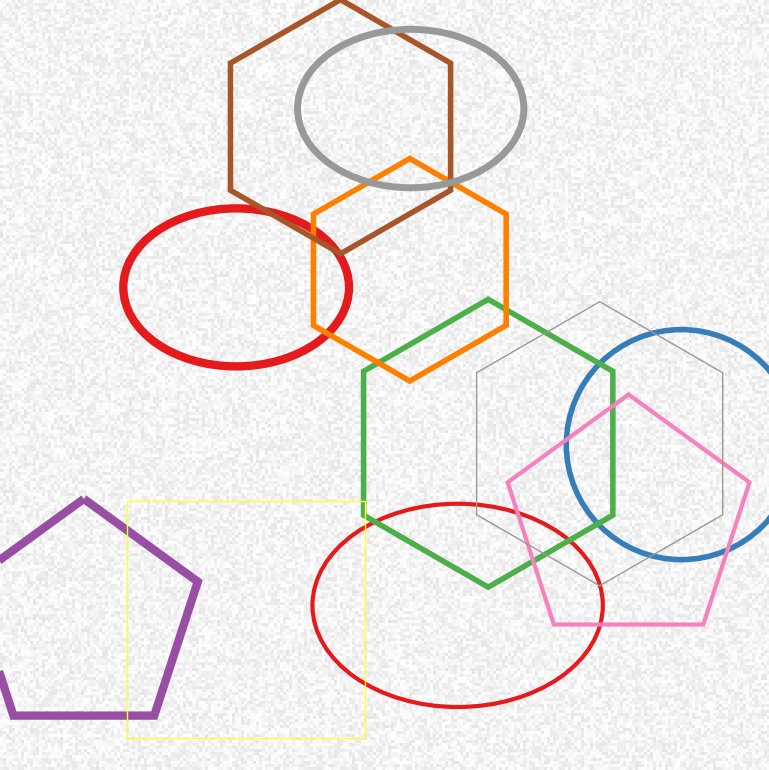[{"shape": "oval", "thickness": 1.5, "radius": 0.94, "center": [0.594, 0.214]}, {"shape": "oval", "thickness": 3, "radius": 0.73, "center": [0.307, 0.627]}, {"shape": "circle", "thickness": 2, "radius": 0.75, "center": [0.885, 0.423]}, {"shape": "hexagon", "thickness": 2, "radius": 0.93, "center": [0.634, 0.424]}, {"shape": "pentagon", "thickness": 3, "radius": 0.78, "center": [0.109, 0.197]}, {"shape": "hexagon", "thickness": 2, "radius": 0.72, "center": [0.532, 0.65]}, {"shape": "square", "thickness": 0.5, "radius": 0.77, "center": [0.32, 0.196]}, {"shape": "hexagon", "thickness": 2, "radius": 0.83, "center": [0.442, 0.835]}, {"shape": "pentagon", "thickness": 1.5, "radius": 0.83, "center": [0.816, 0.323]}, {"shape": "hexagon", "thickness": 0.5, "radius": 0.92, "center": [0.779, 0.424]}, {"shape": "oval", "thickness": 2.5, "radius": 0.73, "center": [0.533, 0.859]}]